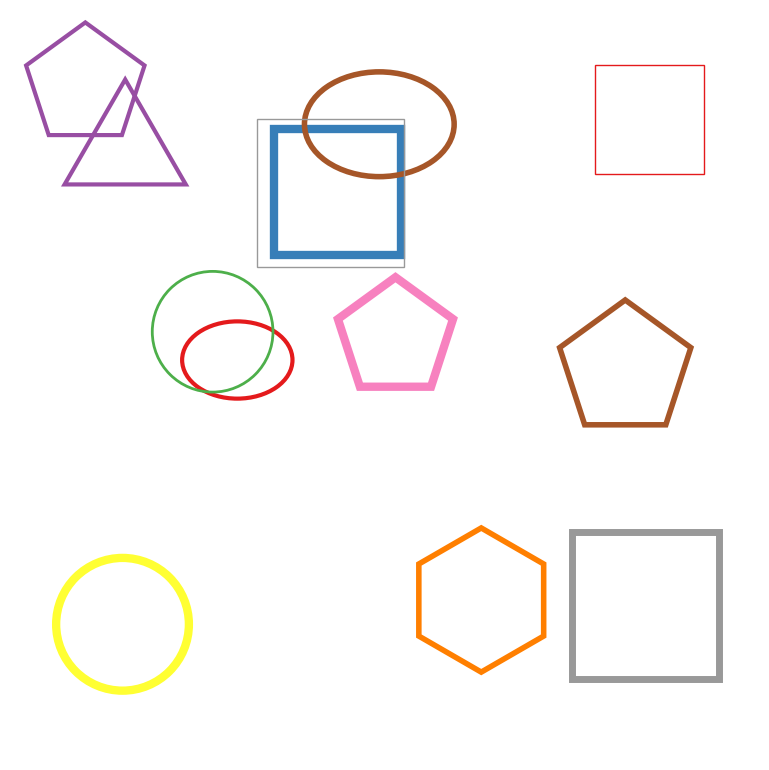[{"shape": "square", "thickness": 0.5, "radius": 0.35, "center": [0.843, 0.845]}, {"shape": "oval", "thickness": 1.5, "radius": 0.36, "center": [0.308, 0.532]}, {"shape": "square", "thickness": 3, "radius": 0.41, "center": [0.438, 0.751]}, {"shape": "circle", "thickness": 1, "radius": 0.39, "center": [0.276, 0.569]}, {"shape": "pentagon", "thickness": 1.5, "radius": 0.4, "center": [0.111, 0.89]}, {"shape": "triangle", "thickness": 1.5, "radius": 0.45, "center": [0.163, 0.806]}, {"shape": "hexagon", "thickness": 2, "radius": 0.47, "center": [0.625, 0.221]}, {"shape": "circle", "thickness": 3, "radius": 0.43, "center": [0.159, 0.189]}, {"shape": "pentagon", "thickness": 2, "radius": 0.45, "center": [0.812, 0.521]}, {"shape": "oval", "thickness": 2, "radius": 0.49, "center": [0.493, 0.839]}, {"shape": "pentagon", "thickness": 3, "radius": 0.39, "center": [0.514, 0.561]}, {"shape": "square", "thickness": 2.5, "radius": 0.48, "center": [0.838, 0.214]}, {"shape": "square", "thickness": 0.5, "radius": 0.48, "center": [0.429, 0.749]}]